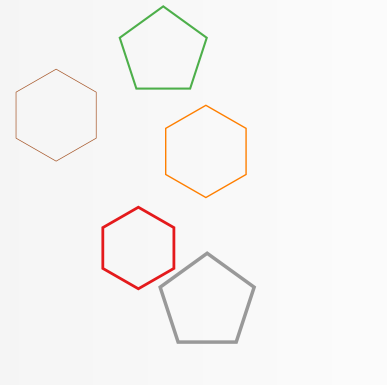[{"shape": "hexagon", "thickness": 2, "radius": 0.53, "center": [0.357, 0.356]}, {"shape": "pentagon", "thickness": 1.5, "radius": 0.59, "center": [0.421, 0.865]}, {"shape": "hexagon", "thickness": 1, "radius": 0.6, "center": [0.531, 0.607]}, {"shape": "hexagon", "thickness": 0.5, "radius": 0.6, "center": [0.145, 0.701]}, {"shape": "pentagon", "thickness": 2.5, "radius": 0.64, "center": [0.535, 0.215]}]